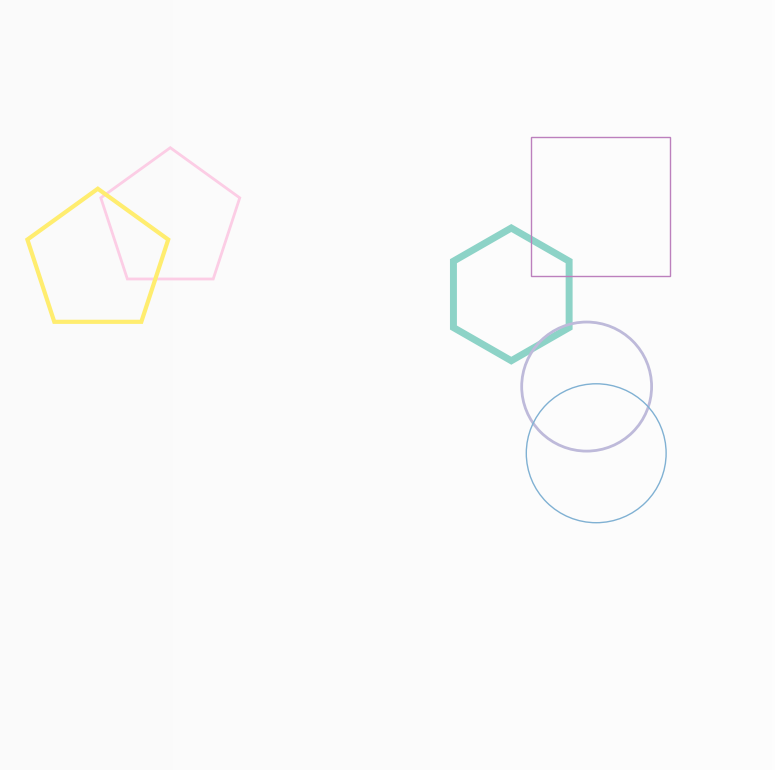[{"shape": "hexagon", "thickness": 2.5, "radius": 0.43, "center": [0.66, 0.618]}, {"shape": "circle", "thickness": 1, "radius": 0.42, "center": [0.757, 0.498]}, {"shape": "circle", "thickness": 0.5, "radius": 0.45, "center": [0.769, 0.411]}, {"shape": "pentagon", "thickness": 1, "radius": 0.47, "center": [0.22, 0.714]}, {"shape": "square", "thickness": 0.5, "radius": 0.45, "center": [0.775, 0.732]}, {"shape": "pentagon", "thickness": 1.5, "radius": 0.48, "center": [0.126, 0.659]}]